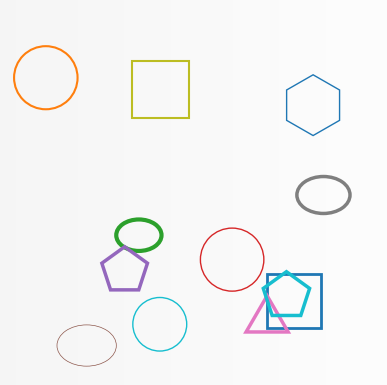[{"shape": "square", "thickness": 2, "radius": 0.35, "center": [0.758, 0.218]}, {"shape": "hexagon", "thickness": 1, "radius": 0.39, "center": [0.808, 0.727]}, {"shape": "circle", "thickness": 1.5, "radius": 0.41, "center": [0.118, 0.798]}, {"shape": "oval", "thickness": 3, "radius": 0.29, "center": [0.358, 0.389]}, {"shape": "circle", "thickness": 1, "radius": 0.41, "center": [0.599, 0.326]}, {"shape": "pentagon", "thickness": 2.5, "radius": 0.31, "center": [0.322, 0.297]}, {"shape": "oval", "thickness": 0.5, "radius": 0.38, "center": [0.224, 0.103]}, {"shape": "triangle", "thickness": 2.5, "radius": 0.31, "center": [0.689, 0.169]}, {"shape": "oval", "thickness": 2.5, "radius": 0.34, "center": [0.835, 0.494]}, {"shape": "square", "thickness": 1.5, "radius": 0.37, "center": [0.413, 0.767]}, {"shape": "circle", "thickness": 1, "radius": 0.35, "center": [0.412, 0.158]}, {"shape": "pentagon", "thickness": 2.5, "radius": 0.31, "center": [0.739, 0.231]}]